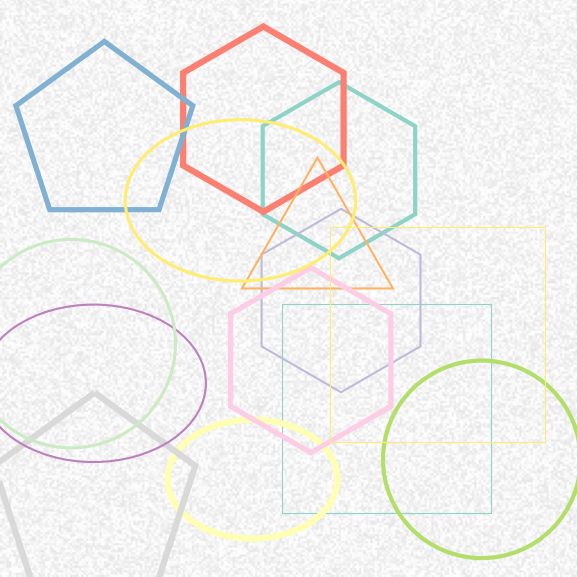[{"shape": "hexagon", "thickness": 2, "radius": 0.76, "center": [0.587, 0.704]}, {"shape": "square", "thickness": 0.5, "radius": 0.91, "center": [0.67, 0.292]}, {"shape": "oval", "thickness": 3, "radius": 0.74, "center": [0.437, 0.17]}, {"shape": "hexagon", "thickness": 1, "radius": 0.79, "center": [0.591, 0.479]}, {"shape": "hexagon", "thickness": 3, "radius": 0.8, "center": [0.456, 0.793]}, {"shape": "pentagon", "thickness": 2.5, "radius": 0.81, "center": [0.181, 0.766]}, {"shape": "triangle", "thickness": 1, "radius": 0.76, "center": [0.55, 0.575]}, {"shape": "circle", "thickness": 2, "radius": 0.86, "center": [0.834, 0.204]}, {"shape": "hexagon", "thickness": 2.5, "radius": 0.8, "center": [0.538, 0.376]}, {"shape": "pentagon", "thickness": 3, "radius": 0.92, "center": [0.164, 0.136]}, {"shape": "oval", "thickness": 1, "radius": 0.97, "center": [0.162, 0.335]}, {"shape": "circle", "thickness": 1.5, "radius": 0.9, "center": [0.123, 0.404]}, {"shape": "square", "thickness": 0.5, "radius": 0.93, "center": [0.757, 0.42]}, {"shape": "oval", "thickness": 1.5, "radius": 1.0, "center": [0.416, 0.652]}]